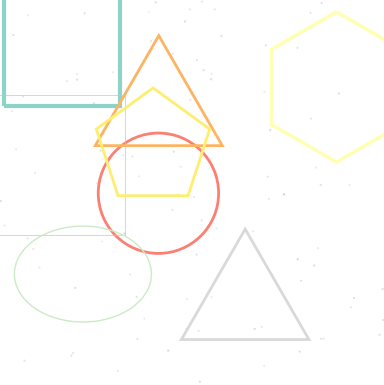[{"shape": "square", "thickness": 3, "radius": 0.75, "center": [0.161, 0.875]}, {"shape": "hexagon", "thickness": 2.5, "radius": 0.98, "center": [0.874, 0.774]}, {"shape": "circle", "thickness": 2, "radius": 0.78, "center": [0.411, 0.498]}, {"shape": "triangle", "thickness": 2, "radius": 0.95, "center": [0.412, 0.717]}, {"shape": "square", "thickness": 0.5, "radius": 0.91, "center": [0.143, 0.571]}, {"shape": "triangle", "thickness": 2, "radius": 0.96, "center": [0.637, 0.214]}, {"shape": "oval", "thickness": 1, "radius": 0.89, "center": [0.215, 0.288]}, {"shape": "pentagon", "thickness": 2, "radius": 0.77, "center": [0.398, 0.617]}]